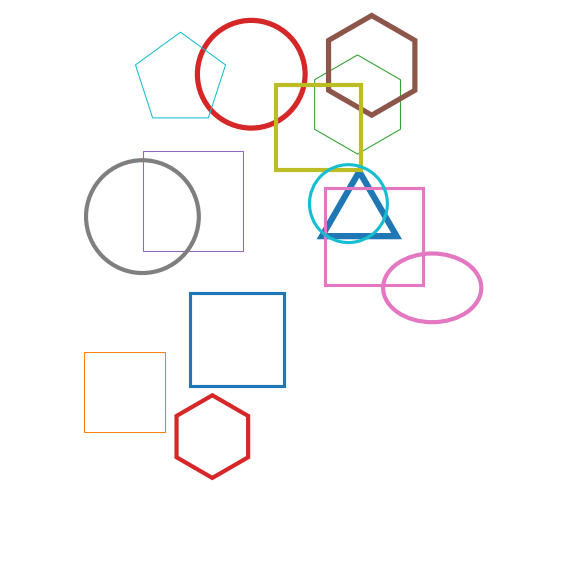[{"shape": "square", "thickness": 1.5, "radius": 0.4, "center": [0.41, 0.411]}, {"shape": "triangle", "thickness": 3, "radius": 0.37, "center": [0.622, 0.628]}, {"shape": "square", "thickness": 0.5, "radius": 0.35, "center": [0.216, 0.32]}, {"shape": "hexagon", "thickness": 0.5, "radius": 0.43, "center": [0.619, 0.818]}, {"shape": "circle", "thickness": 2.5, "radius": 0.47, "center": [0.435, 0.871]}, {"shape": "hexagon", "thickness": 2, "radius": 0.36, "center": [0.368, 0.243]}, {"shape": "square", "thickness": 0.5, "radius": 0.44, "center": [0.334, 0.651]}, {"shape": "hexagon", "thickness": 2.5, "radius": 0.43, "center": [0.644, 0.886]}, {"shape": "oval", "thickness": 2, "radius": 0.42, "center": [0.748, 0.501]}, {"shape": "square", "thickness": 1.5, "radius": 0.42, "center": [0.647, 0.59]}, {"shape": "circle", "thickness": 2, "radius": 0.49, "center": [0.247, 0.624]}, {"shape": "square", "thickness": 2, "radius": 0.37, "center": [0.552, 0.779]}, {"shape": "pentagon", "thickness": 0.5, "radius": 0.41, "center": [0.313, 0.861]}, {"shape": "circle", "thickness": 1.5, "radius": 0.34, "center": [0.603, 0.647]}]